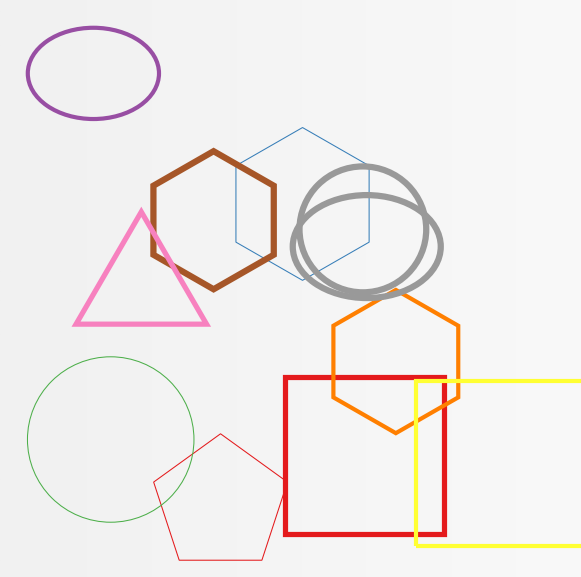[{"shape": "pentagon", "thickness": 0.5, "radius": 0.61, "center": [0.379, 0.127]}, {"shape": "square", "thickness": 2.5, "radius": 0.68, "center": [0.628, 0.21]}, {"shape": "hexagon", "thickness": 0.5, "radius": 0.66, "center": [0.52, 0.646]}, {"shape": "circle", "thickness": 0.5, "radius": 0.72, "center": [0.19, 0.238]}, {"shape": "oval", "thickness": 2, "radius": 0.56, "center": [0.161, 0.872]}, {"shape": "hexagon", "thickness": 2, "radius": 0.62, "center": [0.681, 0.373]}, {"shape": "square", "thickness": 2, "radius": 0.72, "center": [0.86, 0.197]}, {"shape": "hexagon", "thickness": 3, "radius": 0.6, "center": [0.367, 0.618]}, {"shape": "triangle", "thickness": 2.5, "radius": 0.65, "center": [0.243, 0.503]}, {"shape": "circle", "thickness": 3, "radius": 0.55, "center": [0.624, 0.602]}, {"shape": "oval", "thickness": 3, "radius": 0.64, "center": [0.631, 0.572]}]